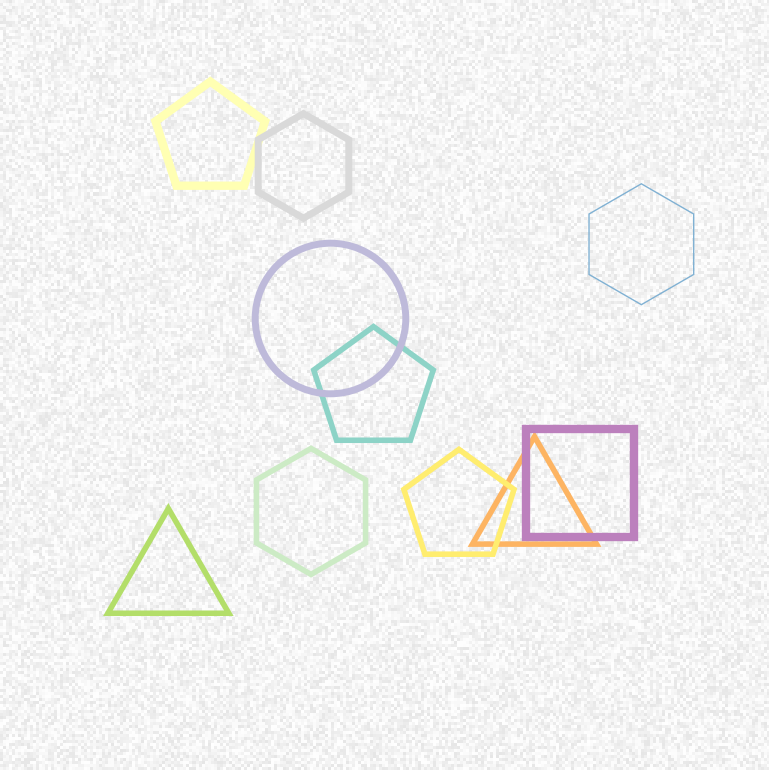[{"shape": "pentagon", "thickness": 2, "radius": 0.41, "center": [0.485, 0.494]}, {"shape": "pentagon", "thickness": 3, "radius": 0.37, "center": [0.273, 0.819]}, {"shape": "circle", "thickness": 2.5, "radius": 0.49, "center": [0.429, 0.586]}, {"shape": "hexagon", "thickness": 0.5, "radius": 0.39, "center": [0.833, 0.683]}, {"shape": "triangle", "thickness": 2, "radius": 0.47, "center": [0.694, 0.34]}, {"shape": "triangle", "thickness": 2, "radius": 0.45, "center": [0.219, 0.249]}, {"shape": "hexagon", "thickness": 2.5, "radius": 0.34, "center": [0.394, 0.785]}, {"shape": "square", "thickness": 3, "radius": 0.35, "center": [0.753, 0.372]}, {"shape": "hexagon", "thickness": 2, "radius": 0.41, "center": [0.404, 0.336]}, {"shape": "pentagon", "thickness": 2, "radius": 0.38, "center": [0.596, 0.341]}]